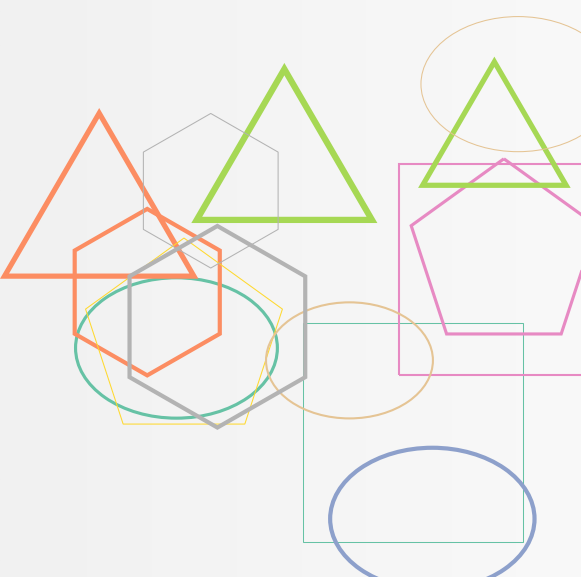[{"shape": "square", "thickness": 0.5, "radius": 0.95, "center": [0.711, 0.25]}, {"shape": "oval", "thickness": 1.5, "radius": 0.87, "center": [0.304, 0.397]}, {"shape": "triangle", "thickness": 2.5, "radius": 0.94, "center": [0.171, 0.615]}, {"shape": "hexagon", "thickness": 2, "radius": 0.72, "center": [0.253, 0.493]}, {"shape": "oval", "thickness": 2, "radius": 0.88, "center": [0.744, 0.101]}, {"shape": "square", "thickness": 1, "radius": 0.91, "center": [0.868, 0.532]}, {"shape": "pentagon", "thickness": 1.5, "radius": 0.84, "center": [0.867, 0.556]}, {"shape": "triangle", "thickness": 2.5, "radius": 0.71, "center": [0.851, 0.75]}, {"shape": "triangle", "thickness": 3, "radius": 0.87, "center": [0.489, 0.705]}, {"shape": "pentagon", "thickness": 0.5, "radius": 0.89, "center": [0.317, 0.409]}, {"shape": "oval", "thickness": 0.5, "radius": 0.84, "center": [0.891, 0.853]}, {"shape": "oval", "thickness": 1, "radius": 0.72, "center": [0.601, 0.375]}, {"shape": "hexagon", "thickness": 2, "radius": 0.87, "center": [0.374, 0.433]}, {"shape": "hexagon", "thickness": 0.5, "radius": 0.67, "center": [0.363, 0.669]}]